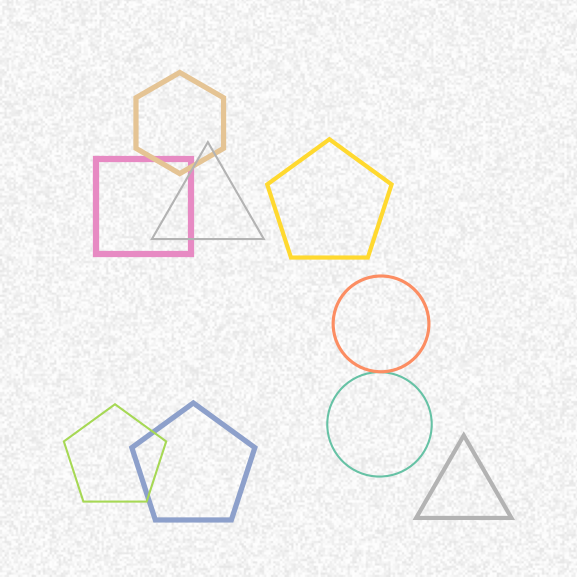[{"shape": "circle", "thickness": 1, "radius": 0.45, "center": [0.657, 0.264]}, {"shape": "circle", "thickness": 1.5, "radius": 0.41, "center": [0.66, 0.438]}, {"shape": "pentagon", "thickness": 2.5, "radius": 0.56, "center": [0.335, 0.189]}, {"shape": "square", "thickness": 3, "radius": 0.41, "center": [0.248, 0.641]}, {"shape": "pentagon", "thickness": 1, "radius": 0.47, "center": [0.199, 0.206]}, {"shape": "pentagon", "thickness": 2, "radius": 0.57, "center": [0.57, 0.645]}, {"shape": "hexagon", "thickness": 2.5, "radius": 0.44, "center": [0.311, 0.786]}, {"shape": "triangle", "thickness": 1, "radius": 0.56, "center": [0.36, 0.641]}, {"shape": "triangle", "thickness": 2, "radius": 0.48, "center": [0.803, 0.15]}]